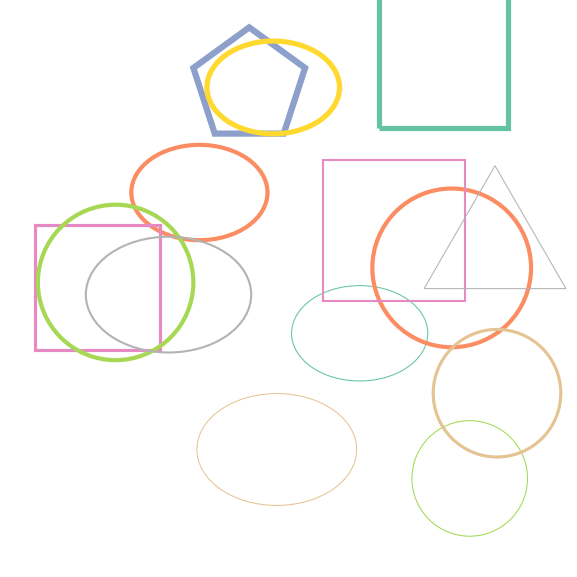[{"shape": "oval", "thickness": 0.5, "radius": 0.59, "center": [0.623, 0.422]}, {"shape": "square", "thickness": 2.5, "radius": 0.56, "center": [0.768, 0.889]}, {"shape": "oval", "thickness": 2, "radius": 0.59, "center": [0.345, 0.666]}, {"shape": "circle", "thickness": 2, "radius": 0.69, "center": [0.782, 0.535]}, {"shape": "pentagon", "thickness": 3, "radius": 0.51, "center": [0.432, 0.85]}, {"shape": "square", "thickness": 1.5, "radius": 0.54, "center": [0.169, 0.501]}, {"shape": "square", "thickness": 1, "radius": 0.61, "center": [0.682, 0.6]}, {"shape": "circle", "thickness": 0.5, "radius": 0.5, "center": [0.813, 0.171]}, {"shape": "circle", "thickness": 2, "radius": 0.67, "center": [0.2, 0.51]}, {"shape": "oval", "thickness": 2.5, "radius": 0.57, "center": [0.473, 0.848]}, {"shape": "circle", "thickness": 1.5, "radius": 0.55, "center": [0.861, 0.318]}, {"shape": "oval", "thickness": 0.5, "radius": 0.69, "center": [0.479, 0.221]}, {"shape": "oval", "thickness": 1, "radius": 0.72, "center": [0.292, 0.489]}, {"shape": "triangle", "thickness": 0.5, "radius": 0.71, "center": [0.857, 0.57]}]